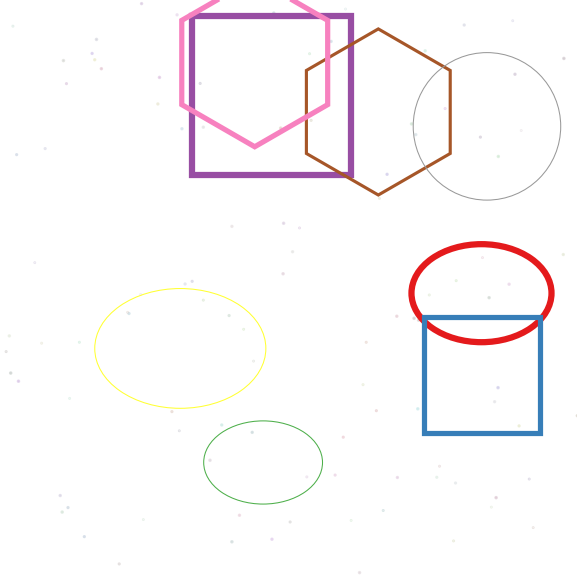[{"shape": "oval", "thickness": 3, "radius": 0.61, "center": [0.834, 0.491]}, {"shape": "square", "thickness": 2.5, "radius": 0.5, "center": [0.835, 0.35]}, {"shape": "oval", "thickness": 0.5, "radius": 0.51, "center": [0.456, 0.198]}, {"shape": "square", "thickness": 3, "radius": 0.69, "center": [0.47, 0.834]}, {"shape": "oval", "thickness": 0.5, "radius": 0.74, "center": [0.312, 0.396]}, {"shape": "hexagon", "thickness": 1.5, "radius": 0.72, "center": [0.655, 0.805]}, {"shape": "hexagon", "thickness": 2.5, "radius": 0.73, "center": [0.441, 0.891]}, {"shape": "circle", "thickness": 0.5, "radius": 0.64, "center": [0.843, 0.78]}]